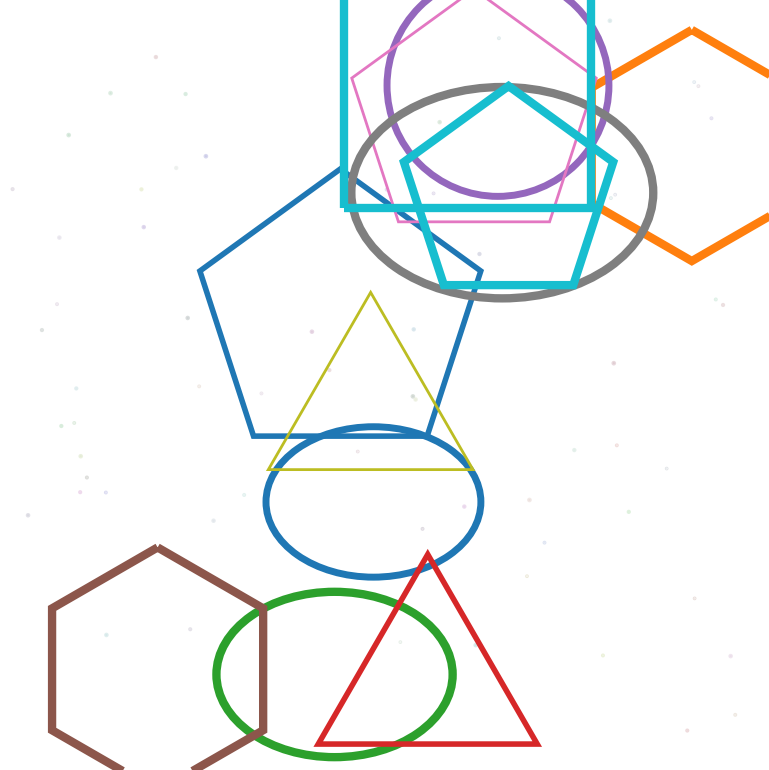[{"shape": "oval", "thickness": 2.5, "radius": 0.7, "center": [0.485, 0.348]}, {"shape": "pentagon", "thickness": 2, "radius": 0.96, "center": [0.442, 0.589]}, {"shape": "hexagon", "thickness": 3, "radius": 0.75, "center": [0.898, 0.811]}, {"shape": "oval", "thickness": 3, "radius": 0.77, "center": [0.434, 0.124]}, {"shape": "triangle", "thickness": 2, "radius": 0.82, "center": [0.556, 0.116]}, {"shape": "circle", "thickness": 2.5, "radius": 0.72, "center": [0.647, 0.889]}, {"shape": "hexagon", "thickness": 3, "radius": 0.79, "center": [0.205, 0.131]}, {"shape": "pentagon", "thickness": 1, "radius": 0.83, "center": [0.616, 0.847]}, {"shape": "oval", "thickness": 3, "radius": 0.98, "center": [0.652, 0.75]}, {"shape": "triangle", "thickness": 1, "radius": 0.77, "center": [0.481, 0.467]}, {"shape": "square", "thickness": 3, "radius": 0.8, "center": [0.607, 0.89]}, {"shape": "pentagon", "thickness": 3, "radius": 0.71, "center": [0.66, 0.745]}]